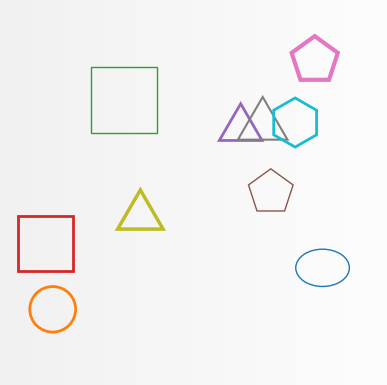[{"shape": "oval", "thickness": 1, "radius": 0.35, "center": [0.832, 0.304]}, {"shape": "circle", "thickness": 2, "radius": 0.3, "center": [0.136, 0.197]}, {"shape": "square", "thickness": 1, "radius": 0.43, "center": [0.319, 0.74]}, {"shape": "square", "thickness": 2, "radius": 0.36, "center": [0.117, 0.367]}, {"shape": "triangle", "thickness": 2, "radius": 0.32, "center": [0.621, 0.667]}, {"shape": "pentagon", "thickness": 1, "radius": 0.3, "center": [0.699, 0.501]}, {"shape": "pentagon", "thickness": 3, "radius": 0.31, "center": [0.812, 0.843]}, {"shape": "triangle", "thickness": 1.5, "radius": 0.37, "center": [0.678, 0.674]}, {"shape": "triangle", "thickness": 2.5, "radius": 0.34, "center": [0.362, 0.439]}, {"shape": "hexagon", "thickness": 2, "radius": 0.32, "center": [0.762, 0.682]}]